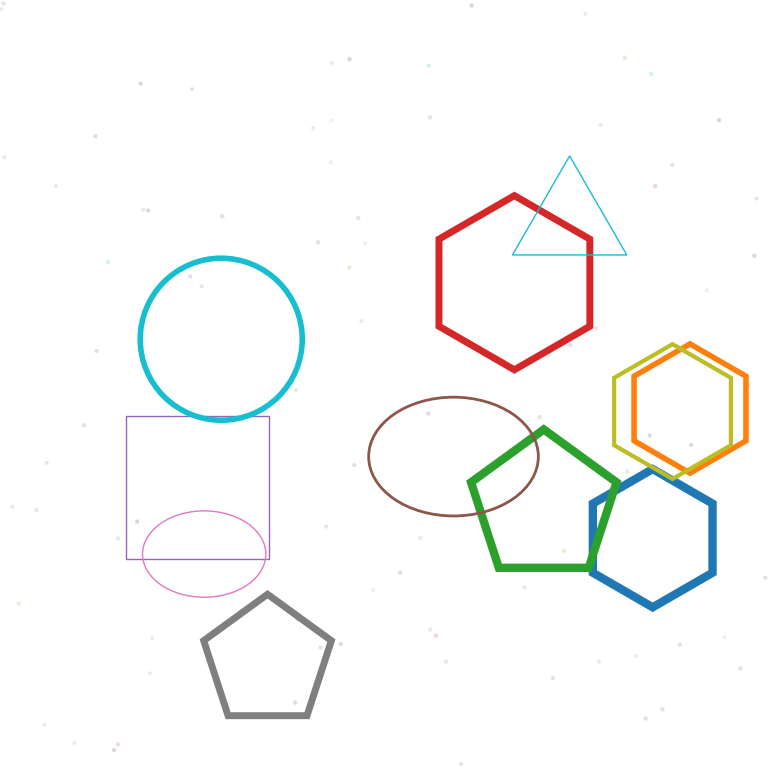[{"shape": "hexagon", "thickness": 3, "radius": 0.45, "center": [0.848, 0.301]}, {"shape": "hexagon", "thickness": 2, "radius": 0.42, "center": [0.896, 0.469]}, {"shape": "pentagon", "thickness": 3, "radius": 0.5, "center": [0.706, 0.343]}, {"shape": "hexagon", "thickness": 2.5, "radius": 0.57, "center": [0.668, 0.633]}, {"shape": "square", "thickness": 0.5, "radius": 0.47, "center": [0.257, 0.366]}, {"shape": "oval", "thickness": 1, "radius": 0.55, "center": [0.589, 0.407]}, {"shape": "oval", "thickness": 0.5, "radius": 0.4, "center": [0.265, 0.28]}, {"shape": "pentagon", "thickness": 2.5, "radius": 0.44, "center": [0.347, 0.141]}, {"shape": "hexagon", "thickness": 1.5, "radius": 0.44, "center": [0.873, 0.466]}, {"shape": "circle", "thickness": 2, "radius": 0.53, "center": [0.287, 0.559]}, {"shape": "triangle", "thickness": 0.5, "radius": 0.43, "center": [0.74, 0.712]}]